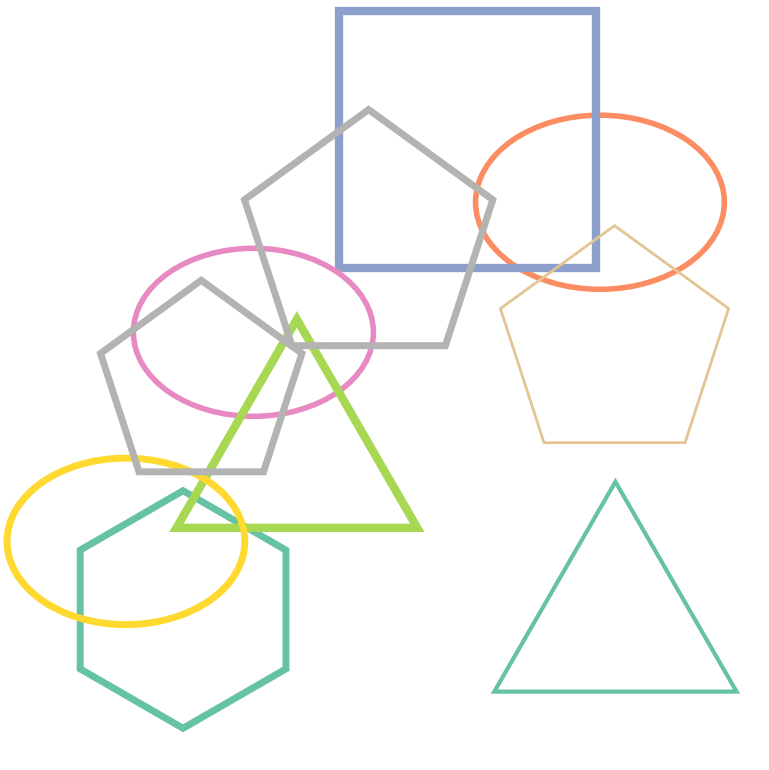[{"shape": "hexagon", "thickness": 2.5, "radius": 0.77, "center": [0.238, 0.208]}, {"shape": "triangle", "thickness": 1.5, "radius": 0.91, "center": [0.799, 0.193]}, {"shape": "oval", "thickness": 2, "radius": 0.81, "center": [0.779, 0.737]}, {"shape": "square", "thickness": 3, "radius": 0.83, "center": [0.607, 0.819]}, {"shape": "oval", "thickness": 2, "radius": 0.78, "center": [0.329, 0.568]}, {"shape": "triangle", "thickness": 3, "radius": 0.9, "center": [0.386, 0.405]}, {"shape": "oval", "thickness": 2.5, "radius": 0.77, "center": [0.164, 0.297]}, {"shape": "pentagon", "thickness": 1, "radius": 0.78, "center": [0.798, 0.551]}, {"shape": "pentagon", "thickness": 2.5, "radius": 0.69, "center": [0.261, 0.498]}, {"shape": "pentagon", "thickness": 2.5, "radius": 0.85, "center": [0.479, 0.688]}]